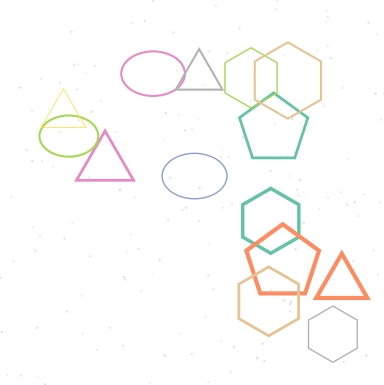[{"shape": "pentagon", "thickness": 2, "radius": 0.47, "center": [0.711, 0.665]}, {"shape": "hexagon", "thickness": 2.5, "radius": 0.42, "center": [0.703, 0.426]}, {"shape": "triangle", "thickness": 3, "radius": 0.38, "center": [0.888, 0.264]}, {"shape": "pentagon", "thickness": 3, "radius": 0.5, "center": [0.734, 0.318]}, {"shape": "oval", "thickness": 1, "radius": 0.42, "center": [0.505, 0.543]}, {"shape": "oval", "thickness": 1.5, "radius": 0.41, "center": [0.398, 0.809]}, {"shape": "triangle", "thickness": 2, "radius": 0.43, "center": [0.273, 0.574]}, {"shape": "hexagon", "thickness": 1, "radius": 0.39, "center": [0.652, 0.798]}, {"shape": "oval", "thickness": 1.5, "radius": 0.38, "center": [0.179, 0.647]}, {"shape": "triangle", "thickness": 0.5, "radius": 0.34, "center": [0.165, 0.702]}, {"shape": "hexagon", "thickness": 2, "radius": 0.45, "center": [0.698, 0.217]}, {"shape": "hexagon", "thickness": 1.5, "radius": 0.5, "center": [0.748, 0.791]}, {"shape": "hexagon", "thickness": 1, "radius": 0.37, "center": [0.865, 0.132]}, {"shape": "triangle", "thickness": 1.5, "radius": 0.35, "center": [0.517, 0.802]}]